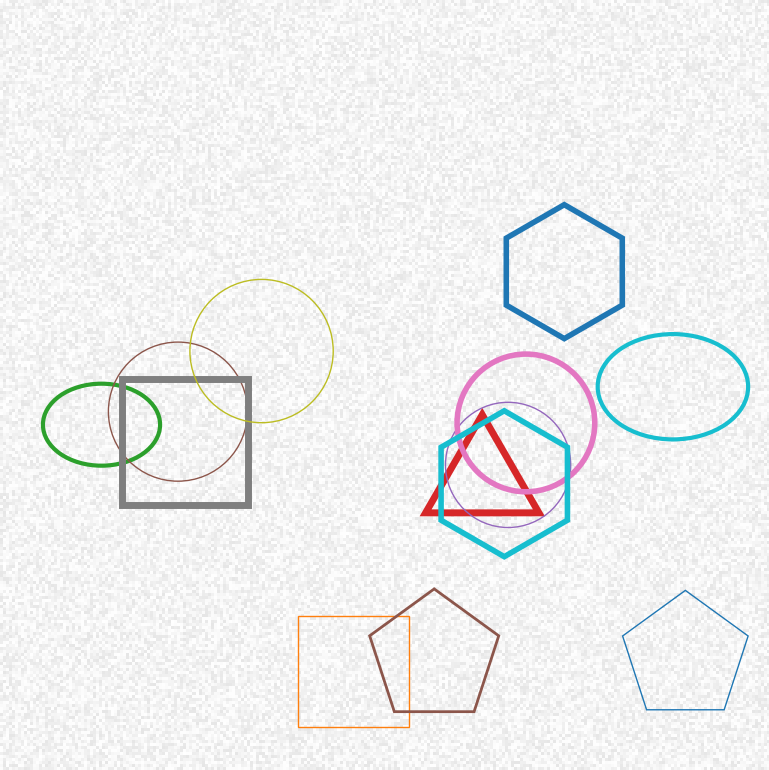[{"shape": "hexagon", "thickness": 2, "radius": 0.43, "center": [0.733, 0.647]}, {"shape": "pentagon", "thickness": 0.5, "radius": 0.43, "center": [0.89, 0.148]}, {"shape": "square", "thickness": 0.5, "radius": 0.36, "center": [0.459, 0.128]}, {"shape": "oval", "thickness": 1.5, "radius": 0.38, "center": [0.132, 0.448]}, {"shape": "triangle", "thickness": 2.5, "radius": 0.42, "center": [0.626, 0.376]}, {"shape": "circle", "thickness": 0.5, "radius": 0.41, "center": [0.66, 0.396]}, {"shape": "circle", "thickness": 0.5, "radius": 0.45, "center": [0.231, 0.465]}, {"shape": "pentagon", "thickness": 1, "radius": 0.44, "center": [0.564, 0.147]}, {"shape": "circle", "thickness": 2, "radius": 0.45, "center": [0.683, 0.451]}, {"shape": "square", "thickness": 2.5, "radius": 0.41, "center": [0.24, 0.426]}, {"shape": "circle", "thickness": 0.5, "radius": 0.47, "center": [0.34, 0.544]}, {"shape": "hexagon", "thickness": 2, "radius": 0.47, "center": [0.655, 0.372]}, {"shape": "oval", "thickness": 1.5, "radius": 0.49, "center": [0.874, 0.498]}]